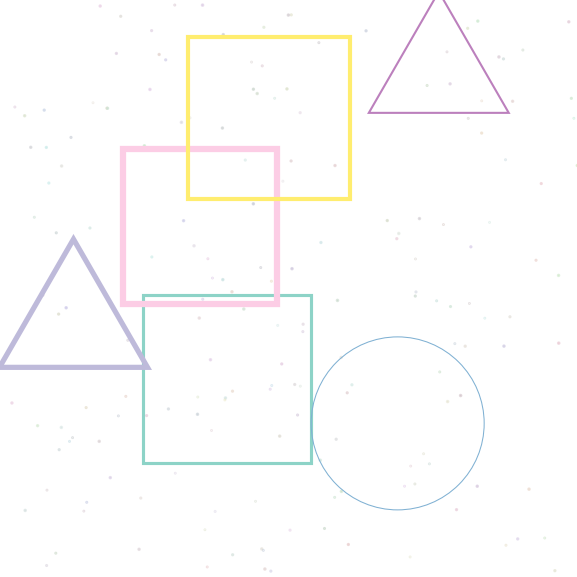[{"shape": "square", "thickness": 1.5, "radius": 0.73, "center": [0.393, 0.343]}, {"shape": "triangle", "thickness": 2.5, "radius": 0.74, "center": [0.127, 0.437]}, {"shape": "circle", "thickness": 0.5, "radius": 0.75, "center": [0.689, 0.266]}, {"shape": "square", "thickness": 3, "radius": 0.67, "center": [0.346, 0.607]}, {"shape": "triangle", "thickness": 1, "radius": 0.7, "center": [0.76, 0.874]}, {"shape": "square", "thickness": 2, "radius": 0.7, "center": [0.466, 0.795]}]